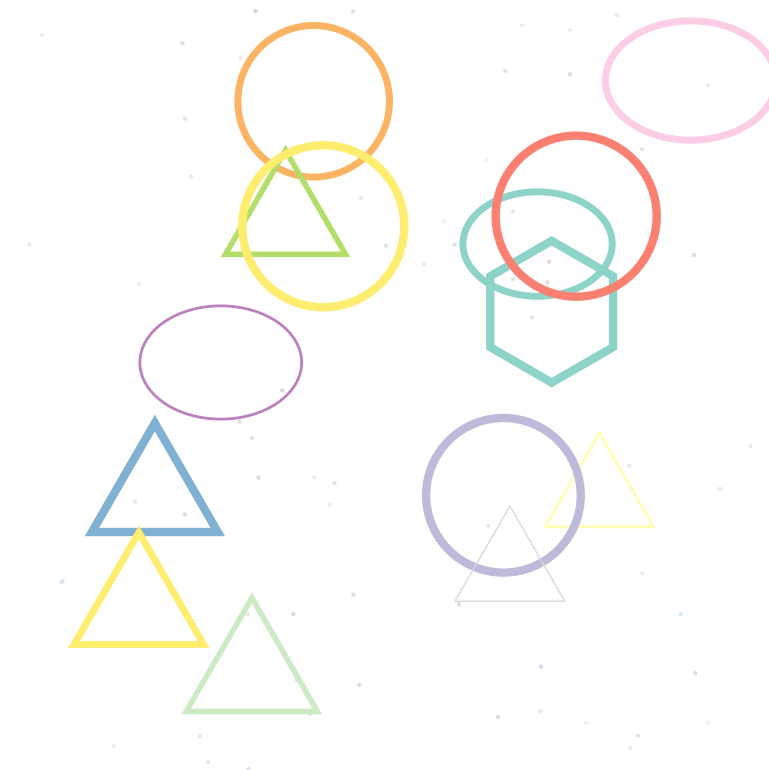[{"shape": "hexagon", "thickness": 3, "radius": 0.46, "center": [0.716, 0.595]}, {"shape": "oval", "thickness": 2.5, "radius": 0.48, "center": [0.698, 0.683]}, {"shape": "triangle", "thickness": 1, "radius": 0.41, "center": [0.778, 0.356]}, {"shape": "circle", "thickness": 3, "radius": 0.5, "center": [0.654, 0.357]}, {"shape": "circle", "thickness": 3, "radius": 0.52, "center": [0.748, 0.719]}, {"shape": "triangle", "thickness": 3, "radius": 0.47, "center": [0.201, 0.356]}, {"shape": "circle", "thickness": 2.5, "radius": 0.49, "center": [0.407, 0.868]}, {"shape": "triangle", "thickness": 2, "radius": 0.45, "center": [0.371, 0.715]}, {"shape": "oval", "thickness": 2.5, "radius": 0.55, "center": [0.897, 0.895]}, {"shape": "triangle", "thickness": 0.5, "radius": 0.41, "center": [0.662, 0.26]}, {"shape": "oval", "thickness": 1, "radius": 0.53, "center": [0.287, 0.529]}, {"shape": "triangle", "thickness": 2, "radius": 0.49, "center": [0.327, 0.125]}, {"shape": "triangle", "thickness": 2.5, "radius": 0.49, "center": [0.18, 0.212]}, {"shape": "circle", "thickness": 3, "radius": 0.53, "center": [0.42, 0.706]}]